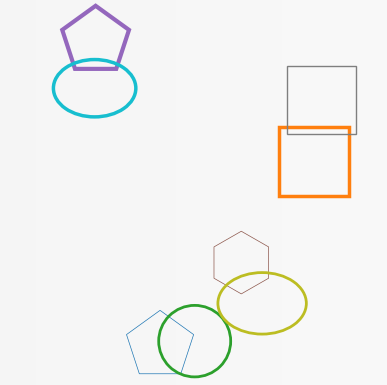[{"shape": "pentagon", "thickness": 0.5, "radius": 0.46, "center": [0.413, 0.103]}, {"shape": "square", "thickness": 2.5, "radius": 0.45, "center": [0.811, 0.579]}, {"shape": "circle", "thickness": 2, "radius": 0.46, "center": [0.502, 0.114]}, {"shape": "pentagon", "thickness": 3, "radius": 0.45, "center": [0.247, 0.894]}, {"shape": "hexagon", "thickness": 0.5, "radius": 0.41, "center": [0.623, 0.318]}, {"shape": "square", "thickness": 1, "radius": 0.45, "center": [0.829, 0.74]}, {"shape": "oval", "thickness": 2, "radius": 0.57, "center": [0.676, 0.212]}, {"shape": "oval", "thickness": 2.5, "radius": 0.53, "center": [0.244, 0.771]}]